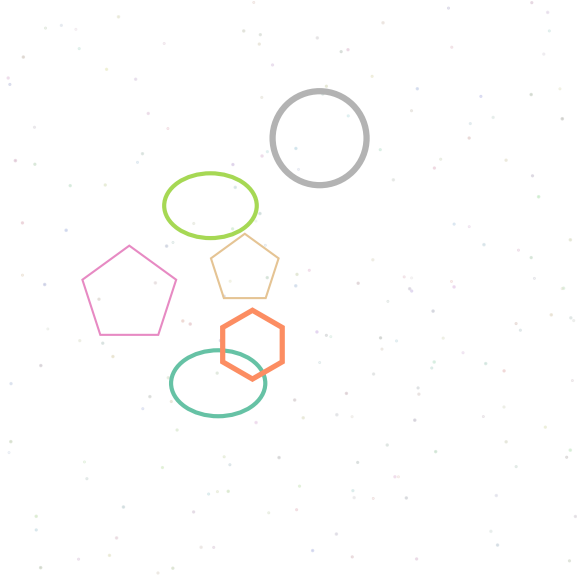[{"shape": "oval", "thickness": 2, "radius": 0.41, "center": [0.378, 0.335]}, {"shape": "hexagon", "thickness": 2.5, "radius": 0.3, "center": [0.437, 0.402]}, {"shape": "pentagon", "thickness": 1, "radius": 0.43, "center": [0.224, 0.488]}, {"shape": "oval", "thickness": 2, "radius": 0.4, "center": [0.364, 0.643]}, {"shape": "pentagon", "thickness": 1, "radius": 0.31, "center": [0.424, 0.533]}, {"shape": "circle", "thickness": 3, "radius": 0.41, "center": [0.553, 0.76]}]